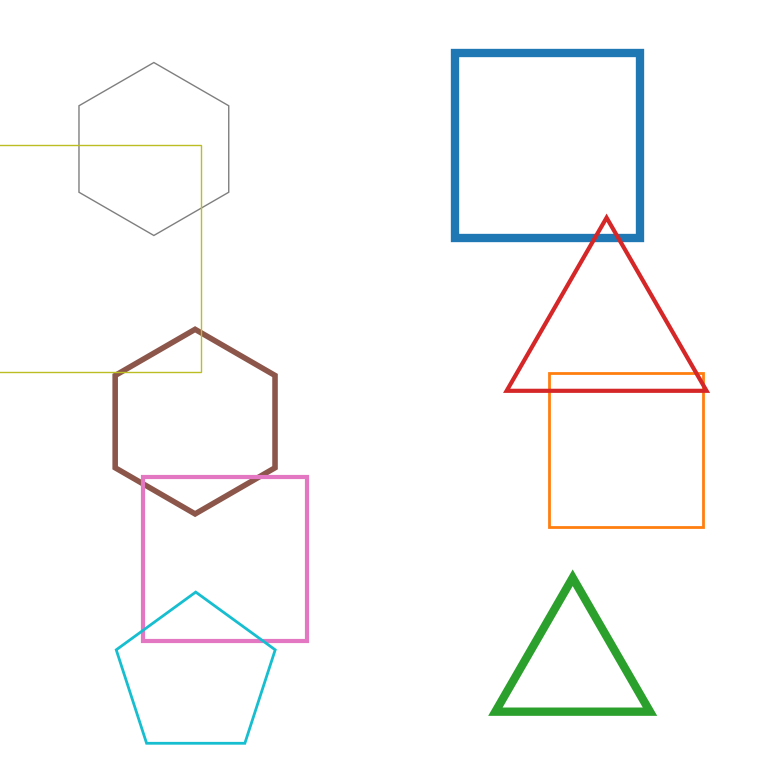[{"shape": "square", "thickness": 3, "radius": 0.6, "center": [0.711, 0.811]}, {"shape": "square", "thickness": 1, "radius": 0.5, "center": [0.813, 0.416]}, {"shape": "triangle", "thickness": 3, "radius": 0.58, "center": [0.744, 0.134]}, {"shape": "triangle", "thickness": 1.5, "radius": 0.75, "center": [0.788, 0.567]}, {"shape": "hexagon", "thickness": 2, "radius": 0.6, "center": [0.253, 0.452]}, {"shape": "square", "thickness": 1.5, "radius": 0.53, "center": [0.292, 0.274]}, {"shape": "hexagon", "thickness": 0.5, "radius": 0.56, "center": [0.2, 0.806]}, {"shape": "square", "thickness": 0.5, "radius": 0.74, "center": [0.114, 0.665]}, {"shape": "pentagon", "thickness": 1, "radius": 0.54, "center": [0.254, 0.123]}]